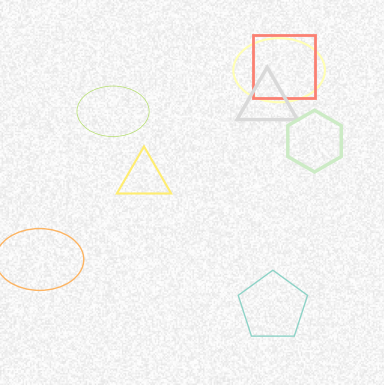[{"shape": "pentagon", "thickness": 1, "radius": 0.47, "center": [0.709, 0.204]}, {"shape": "oval", "thickness": 1.5, "radius": 0.59, "center": [0.725, 0.818]}, {"shape": "square", "thickness": 2, "radius": 0.4, "center": [0.737, 0.827]}, {"shape": "oval", "thickness": 1, "radius": 0.57, "center": [0.103, 0.326]}, {"shape": "oval", "thickness": 0.5, "radius": 0.47, "center": [0.294, 0.711]}, {"shape": "triangle", "thickness": 2.5, "radius": 0.45, "center": [0.694, 0.735]}, {"shape": "hexagon", "thickness": 2.5, "radius": 0.4, "center": [0.817, 0.633]}, {"shape": "triangle", "thickness": 1.5, "radius": 0.41, "center": [0.374, 0.538]}]